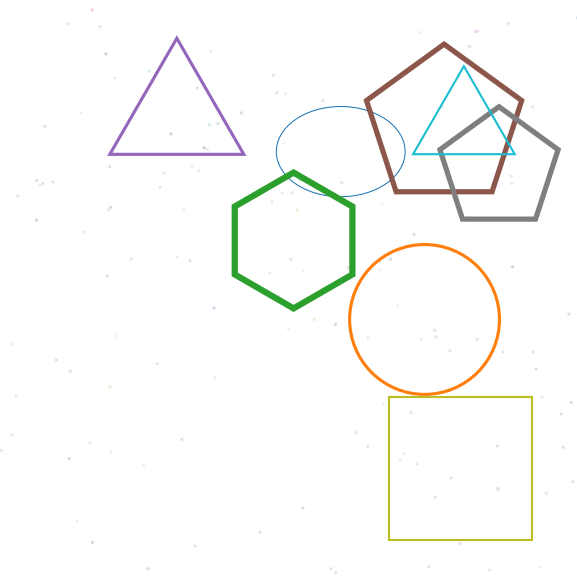[{"shape": "oval", "thickness": 0.5, "radius": 0.56, "center": [0.59, 0.737]}, {"shape": "circle", "thickness": 1.5, "radius": 0.65, "center": [0.735, 0.446]}, {"shape": "hexagon", "thickness": 3, "radius": 0.59, "center": [0.508, 0.583]}, {"shape": "triangle", "thickness": 1.5, "radius": 0.67, "center": [0.306, 0.799]}, {"shape": "pentagon", "thickness": 2.5, "radius": 0.71, "center": [0.769, 0.781]}, {"shape": "pentagon", "thickness": 2.5, "radius": 0.54, "center": [0.864, 0.707]}, {"shape": "square", "thickness": 1, "radius": 0.62, "center": [0.797, 0.188]}, {"shape": "triangle", "thickness": 1, "radius": 0.51, "center": [0.803, 0.783]}]